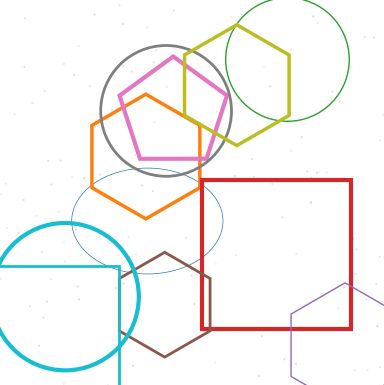[{"shape": "oval", "thickness": 0.5, "radius": 0.98, "center": [0.383, 0.426]}, {"shape": "hexagon", "thickness": 2.5, "radius": 0.81, "center": [0.379, 0.593]}, {"shape": "circle", "thickness": 1, "radius": 0.8, "center": [0.747, 0.845]}, {"shape": "square", "thickness": 3, "radius": 0.97, "center": [0.718, 0.34]}, {"shape": "hexagon", "thickness": 1, "radius": 0.81, "center": [0.896, 0.103]}, {"shape": "hexagon", "thickness": 2, "radius": 0.68, "center": [0.428, 0.209]}, {"shape": "pentagon", "thickness": 3, "radius": 0.73, "center": [0.45, 0.706]}, {"shape": "circle", "thickness": 2, "radius": 0.85, "center": [0.431, 0.712]}, {"shape": "hexagon", "thickness": 2.5, "radius": 0.78, "center": [0.615, 0.779]}, {"shape": "circle", "thickness": 3, "radius": 0.96, "center": [0.169, 0.229]}, {"shape": "square", "thickness": 2, "radius": 0.8, "center": [0.148, 0.149]}]